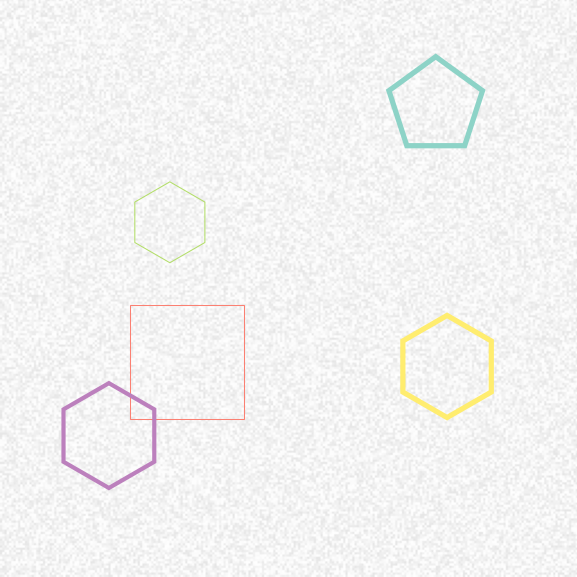[{"shape": "pentagon", "thickness": 2.5, "radius": 0.43, "center": [0.755, 0.816]}, {"shape": "square", "thickness": 0.5, "radius": 0.49, "center": [0.324, 0.372]}, {"shape": "hexagon", "thickness": 0.5, "radius": 0.35, "center": [0.294, 0.614]}, {"shape": "hexagon", "thickness": 2, "radius": 0.45, "center": [0.189, 0.245]}, {"shape": "hexagon", "thickness": 2.5, "radius": 0.44, "center": [0.774, 0.365]}]